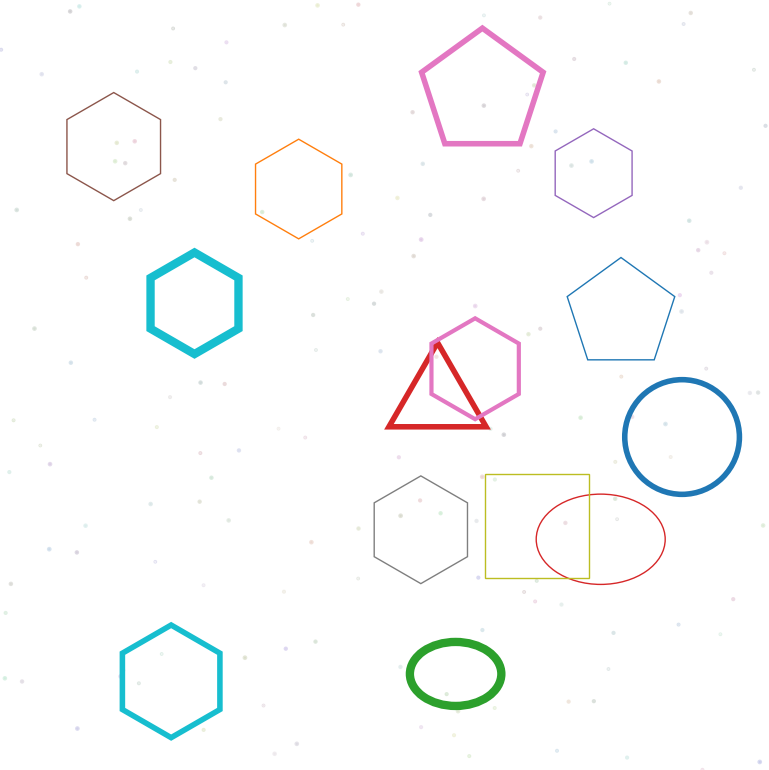[{"shape": "circle", "thickness": 2, "radius": 0.37, "center": [0.886, 0.432]}, {"shape": "pentagon", "thickness": 0.5, "radius": 0.37, "center": [0.806, 0.592]}, {"shape": "hexagon", "thickness": 0.5, "radius": 0.32, "center": [0.388, 0.755]}, {"shape": "oval", "thickness": 3, "radius": 0.3, "center": [0.592, 0.125]}, {"shape": "triangle", "thickness": 2, "radius": 0.36, "center": [0.568, 0.482]}, {"shape": "oval", "thickness": 0.5, "radius": 0.42, "center": [0.78, 0.3]}, {"shape": "hexagon", "thickness": 0.5, "radius": 0.29, "center": [0.771, 0.775]}, {"shape": "hexagon", "thickness": 0.5, "radius": 0.35, "center": [0.148, 0.81]}, {"shape": "pentagon", "thickness": 2, "radius": 0.41, "center": [0.626, 0.88]}, {"shape": "hexagon", "thickness": 1.5, "radius": 0.33, "center": [0.617, 0.521]}, {"shape": "hexagon", "thickness": 0.5, "radius": 0.35, "center": [0.547, 0.312]}, {"shape": "square", "thickness": 0.5, "radius": 0.34, "center": [0.698, 0.317]}, {"shape": "hexagon", "thickness": 2, "radius": 0.37, "center": [0.222, 0.115]}, {"shape": "hexagon", "thickness": 3, "radius": 0.33, "center": [0.253, 0.606]}]